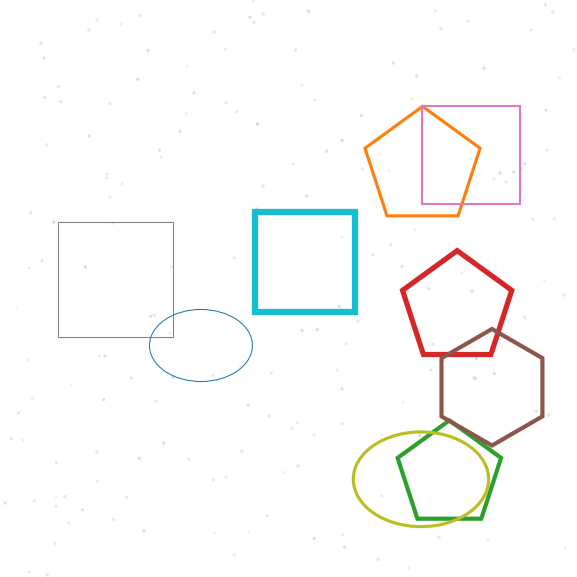[{"shape": "oval", "thickness": 0.5, "radius": 0.45, "center": [0.348, 0.401]}, {"shape": "pentagon", "thickness": 1.5, "radius": 0.52, "center": [0.732, 0.71]}, {"shape": "pentagon", "thickness": 2, "radius": 0.47, "center": [0.778, 0.177]}, {"shape": "pentagon", "thickness": 2.5, "radius": 0.5, "center": [0.792, 0.466]}, {"shape": "hexagon", "thickness": 2, "radius": 0.5, "center": [0.852, 0.329]}, {"shape": "square", "thickness": 1, "radius": 0.42, "center": [0.816, 0.731]}, {"shape": "square", "thickness": 0.5, "radius": 0.5, "center": [0.2, 0.516]}, {"shape": "oval", "thickness": 1.5, "radius": 0.59, "center": [0.729, 0.169]}, {"shape": "square", "thickness": 3, "radius": 0.43, "center": [0.528, 0.546]}]